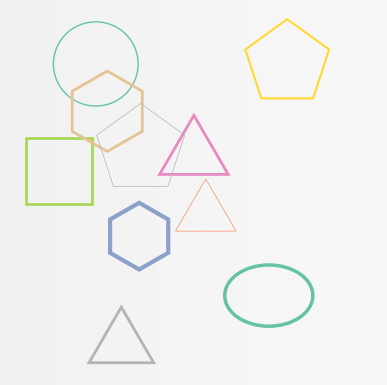[{"shape": "circle", "thickness": 1, "radius": 0.55, "center": [0.247, 0.834]}, {"shape": "oval", "thickness": 2.5, "radius": 0.57, "center": [0.694, 0.232]}, {"shape": "triangle", "thickness": 0.5, "radius": 0.45, "center": [0.531, 0.445]}, {"shape": "hexagon", "thickness": 3, "radius": 0.43, "center": [0.359, 0.387]}, {"shape": "triangle", "thickness": 2, "radius": 0.51, "center": [0.5, 0.598]}, {"shape": "square", "thickness": 2, "radius": 0.43, "center": [0.153, 0.557]}, {"shape": "pentagon", "thickness": 1.5, "radius": 0.57, "center": [0.741, 0.836]}, {"shape": "hexagon", "thickness": 2, "radius": 0.52, "center": [0.277, 0.711]}, {"shape": "triangle", "thickness": 2, "radius": 0.48, "center": [0.313, 0.106]}, {"shape": "pentagon", "thickness": 0.5, "radius": 0.6, "center": [0.363, 0.612]}]